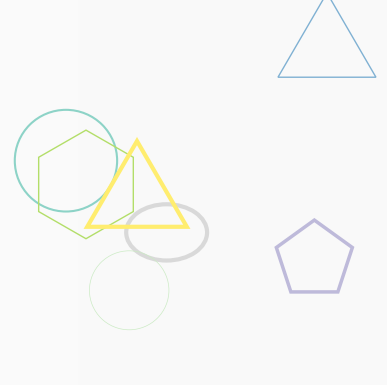[{"shape": "circle", "thickness": 1.5, "radius": 0.66, "center": [0.17, 0.583]}, {"shape": "pentagon", "thickness": 2.5, "radius": 0.52, "center": [0.811, 0.325]}, {"shape": "triangle", "thickness": 1, "radius": 0.73, "center": [0.844, 0.872]}, {"shape": "hexagon", "thickness": 1, "radius": 0.71, "center": [0.222, 0.521]}, {"shape": "oval", "thickness": 3, "radius": 0.52, "center": [0.43, 0.396]}, {"shape": "circle", "thickness": 0.5, "radius": 0.51, "center": [0.333, 0.246]}, {"shape": "triangle", "thickness": 3, "radius": 0.74, "center": [0.354, 0.485]}]